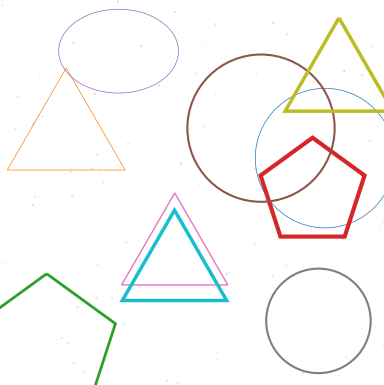[{"shape": "circle", "thickness": 0.5, "radius": 0.91, "center": [0.844, 0.589]}, {"shape": "triangle", "thickness": 0.5, "radius": 0.88, "center": [0.172, 0.647]}, {"shape": "pentagon", "thickness": 2, "radius": 0.94, "center": [0.121, 0.101]}, {"shape": "pentagon", "thickness": 3, "radius": 0.71, "center": [0.812, 0.5]}, {"shape": "oval", "thickness": 0.5, "radius": 0.78, "center": [0.308, 0.867]}, {"shape": "circle", "thickness": 1.5, "radius": 0.96, "center": [0.678, 0.667]}, {"shape": "triangle", "thickness": 1, "radius": 0.8, "center": [0.454, 0.34]}, {"shape": "circle", "thickness": 1.5, "radius": 0.68, "center": [0.827, 0.167]}, {"shape": "triangle", "thickness": 2.5, "radius": 0.81, "center": [0.88, 0.792]}, {"shape": "triangle", "thickness": 2.5, "radius": 0.78, "center": [0.453, 0.298]}]